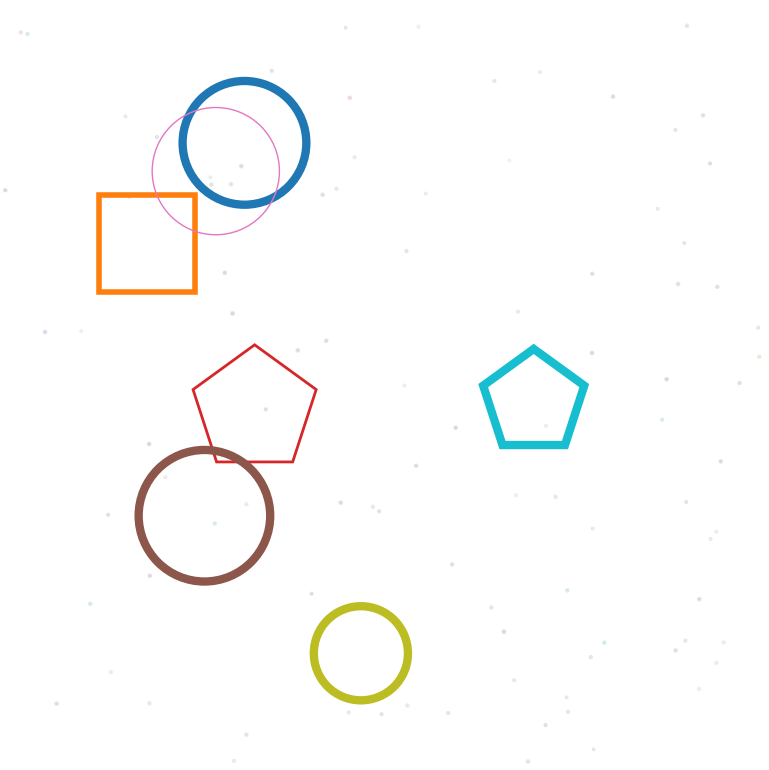[{"shape": "circle", "thickness": 3, "radius": 0.4, "center": [0.317, 0.814]}, {"shape": "square", "thickness": 2, "radius": 0.31, "center": [0.191, 0.684]}, {"shape": "pentagon", "thickness": 1, "radius": 0.42, "center": [0.331, 0.468]}, {"shape": "circle", "thickness": 3, "radius": 0.43, "center": [0.265, 0.33]}, {"shape": "circle", "thickness": 0.5, "radius": 0.41, "center": [0.28, 0.778]}, {"shape": "circle", "thickness": 3, "radius": 0.31, "center": [0.469, 0.152]}, {"shape": "pentagon", "thickness": 3, "radius": 0.35, "center": [0.693, 0.478]}]